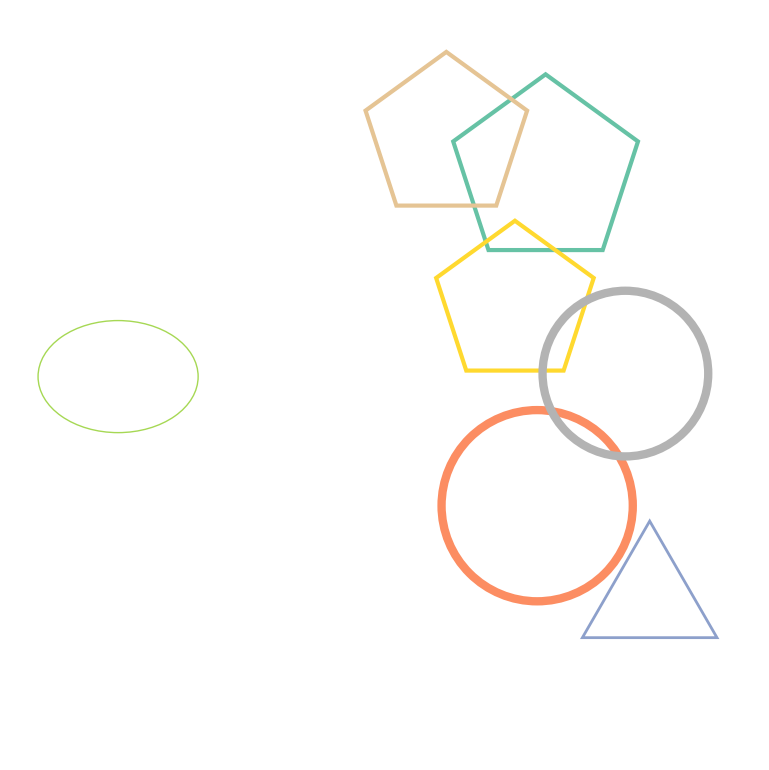[{"shape": "pentagon", "thickness": 1.5, "radius": 0.63, "center": [0.709, 0.777]}, {"shape": "circle", "thickness": 3, "radius": 0.62, "center": [0.698, 0.343]}, {"shape": "triangle", "thickness": 1, "radius": 0.5, "center": [0.844, 0.222]}, {"shape": "oval", "thickness": 0.5, "radius": 0.52, "center": [0.153, 0.511]}, {"shape": "pentagon", "thickness": 1.5, "radius": 0.54, "center": [0.669, 0.606]}, {"shape": "pentagon", "thickness": 1.5, "radius": 0.55, "center": [0.58, 0.822]}, {"shape": "circle", "thickness": 3, "radius": 0.54, "center": [0.812, 0.515]}]